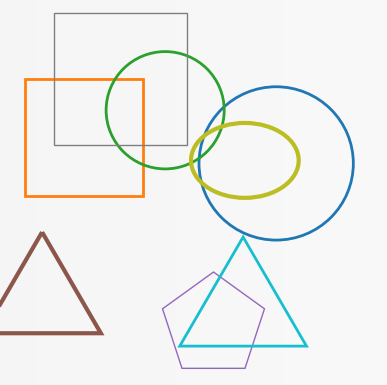[{"shape": "circle", "thickness": 2, "radius": 1.0, "center": [0.713, 0.576]}, {"shape": "square", "thickness": 2, "radius": 0.76, "center": [0.216, 0.642]}, {"shape": "circle", "thickness": 2, "radius": 0.76, "center": [0.426, 0.714]}, {"shape": "pentagon", "thickness": 1, "radius": 0.69, "center": [0.551, 0.155]}, {"shape": "triangle", "thickness": 3, "radius": 0.88, "center": [0.109, 0.222]}, {"shape": "square", "thickness": 1, "radius": 0.86, "center": [0.312, 0.794]}, {"shape": "oval", "thickness": 3, "radius": 0.69, "center": [0.632, 0.583]}, {"shape": "triangle", "thickness": 2, "radius": 0.94, "center": [0.627, 0.195]}]